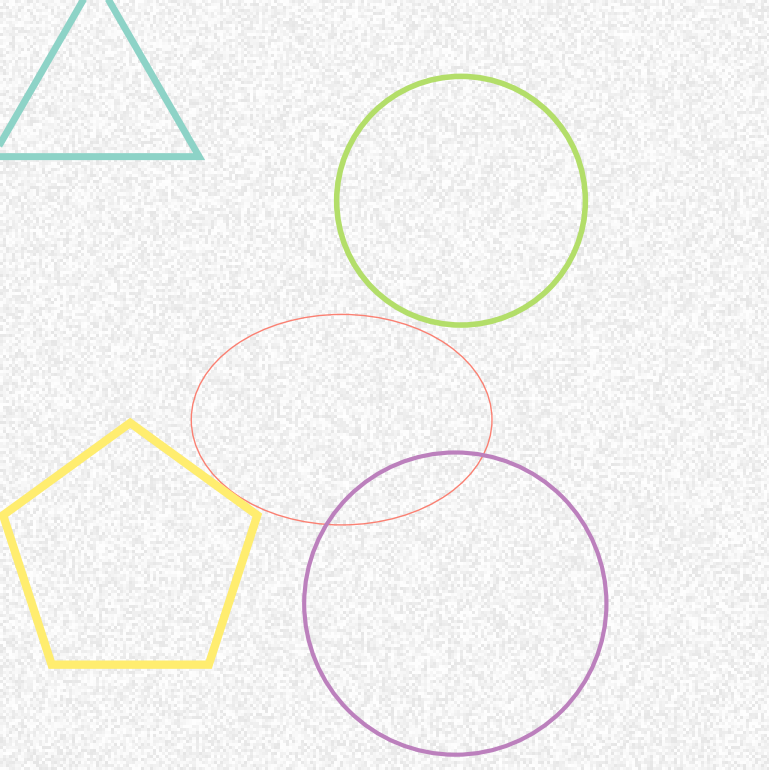[{"shape": "triangle", "thickness": 2.5, "radius": 0.77, "center": [0.125, 0.874]}, {"shape": "oval", "thickness": 0.5, "radius": 0.98, "center": [0.444, 0.455]}, {"shape": "circle", "thickness": 2, "radius": 0.81, "center": [0.599, 0.739]}, {"shape": "circle", "thickness": 1.5, "radius": 0.98, "center": [0.591, 0.216]}, {"shape": "pentagon", "thickness": 3, "radius": 0.87, "center": [0.169, 0.277]}]